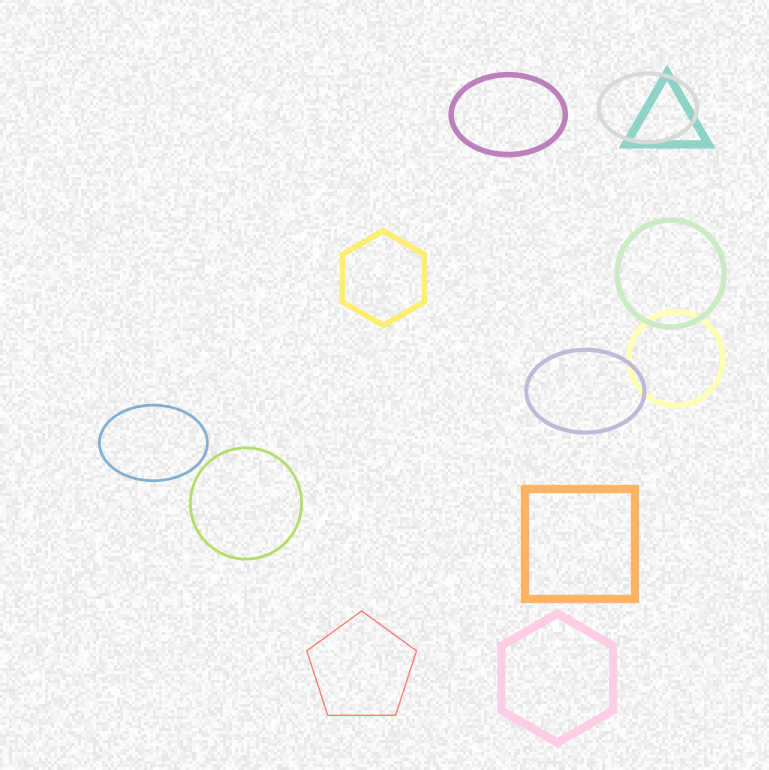[{"shape": "triangle", "thickness": 3, "radius": 0.31, "center": [0.866, 0.843]}, {"shape": "circle", "thickness": 2, "radius": 0.3, "center": [0.878, 0.534]}, {"shape": "oval", "thickness": 1.5, "radius": 0.38, "center": [0.76, 0.492]}, {"shape": "pentagon", "thickness": 0.5, "radius": 0.37, "center": [0.47, 0.132]}, {"shape": "oval", "thickness": 1, "radius": 0.35, "center": [0.199, 0.425]}, {"shape": "square", "thickness": 3, "radius": 0.36, "center": [0.753, 0.293]}, {"shape": "circle", "thickness": 1, "radius": 0.36, "center": [0.319, 0.346]}, {"shape": "hexagon", "thickness": 3, "radius": 0.42, "center": [0.724, 0.119]}, {"shape": "oval", "thickness": 1.5, "radius": 0.32, "center": [0.841, 0.86]}, {"shape": "oval", "thickness": 2, "radius": 0.37, "center": [0.66, 0.851]}, {"shape": "circle", "thickness": 2, "radius": 0.35, "center": [0.871, 0.645]}, {"shape": "hexagon", "thickness": 2, "radius": 0.31, "center": [0.498, 0.639]}]